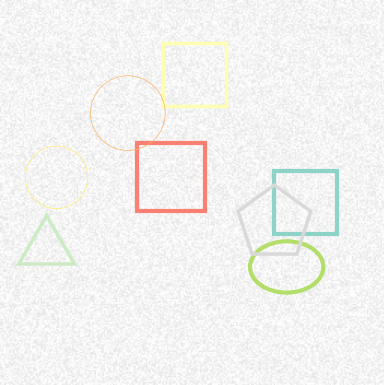[{"shape": "square", "thickness": 3, "radius": 0.41, "center": [0.793, 0.474]}, {"shape": "square", "thickness": 2.5, "radius": 0.41, "center": [0.505, 0.806]}, {"shape": "square", "thickness": 3, "radius": 0.44, "center": [0.445, 0.539]}, {"shape": "circle", "thickness": 0.5, "radius": 0.49, "center": [0.332, 0.706]}, {"shape": "oval", "thickness": 3, "radius": 0.48, "center": [0.745, 0.307]}, {"shape": "pentagon", "thickness": 2.5, "radius": 0.5, "center": [0.713, 0.42]}, {"shape": "triangle", "thickness": 2.5, "radius": 0.42, "center": [0.121, 0.356]}, {"shape": "circle", "thickness": 0.5, "radius": 0.41, "center": [0.147, 0.539]}]